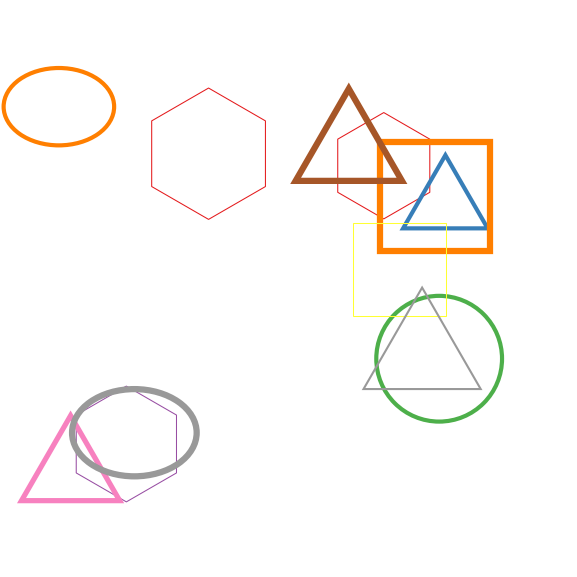[{"shape": "hexagon", "thickness": 0.5, "radius": 0.46, "center": [0.665, 0.712]}, {"shape": "hexagon", "thickness": 0.5, "radius": 0.57, "center": [0.361, 0.733]}, {"shape": "triangle", "thickness": 2, "radius": 0.42, "center": [0.771, 0.646]}, {"shape": "circle", "thickness": 2, "radius": 0.54, "center": [0.76, 0.378]}, {"shape": "hexagon", "thickness": 0.5, "radius": 0.5, "center": [0.219, 0.23]}, {"shape": "oval", "thickness": 2, "radius": 0.48, "center": [0.102, 0.814]}, {"shape": "square", "thickness": 3, "radius": 0.47, "center": [0.753, 0.659]}, {"shape": "square", "thickness": 0.5, "radius": 0.4, "center": [0.692, 0.533]}, {"shape": "triangle", "thickness": 3, "radius": 0.53, "center": [0.604, 0.739]}, {"shape": "triangle", "thickness": 2.5, "radius": 0.49, "center": [0.122, 0.181]}, {"shape": "triangle", "thickness": 1, "radius": 0.59, "center": [0.731, 0.384]}, {"shape": "oval", "thickness": 3, "radius": 0.54, "center": [0.233, 0.25]}]